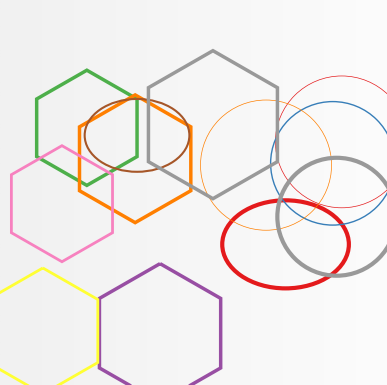[{"shape": "circle", "thickness": 0.5, "radius": 0.86, "center": [0.882, 0.631]}, {"shape": "oval", "thickness": 3, "radius": 0.82, "center": [0.737, 0.365]}, {"shape": "circle", "thickness": 1, "radius": 0.8, "center": [0.859, 0.576]}, {"shape": "hexagon", "thickness": 2.5, "radius": 0.75, "center": [0.224, 0.668]}, {"shape": "hexagon", "thickness": 2.5, "radius": 0.9, "center": [0.413, 0.135]}, {"shape": "circle", "thickness": 0.5, "radius": 0.85, "center": [0.687, 0.571]}, {"shape": "hexagon", "thickness": 2.5, "radius": 0.83, "center": [0.349, 0.588]}, {"shape": "hexagon", "thickness": 2, "radius": 0.82, "center": [0.111, 0.14]}, {"shape": "oval", "thickness": 1.5, "radius": 0.68, "center": [0.354, 0.648]}, {"shape": "hexagon", "thickness": 2, "radius": 0.75, "center": [0.16, 0.471]}, {"shape": "circle", "thickness": 3, "radius": 0.77, "center": [0.869, 0.437]}, {"shape": "hexagon", "thickness": 2.5, "radius": 0.96, "center": [0.55, 0.676]}]